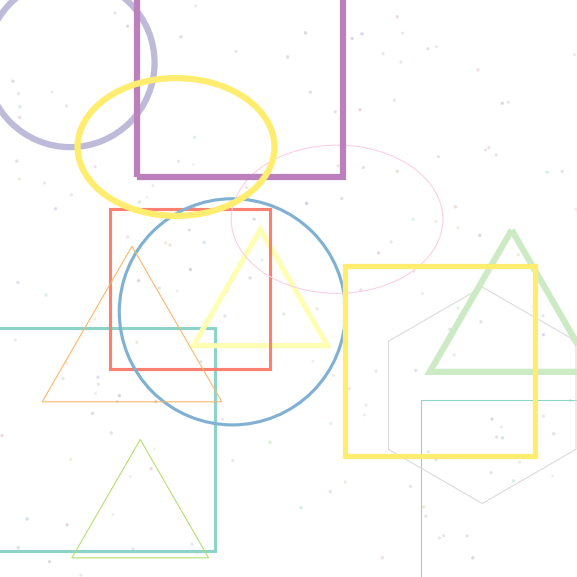[{"shape": "square", "thickness": 0.5, "radius": 0.8, "center": [0.89, 0.145]}, {"shape": "square", "thickness": 1.5, "radius": 0.97, "center": [0.179, 0.238]}, {"shape": "triangle", "thickness": 2.5, "radius": 0.67, "center": [0.451, 0.468]}, {"shape": "circle", "thickness": 3, "radius": 0.73, "center": [0.122, 0.89]}, {"shape": "square", "thickness": 1.5, "radius": 0.69, "center": [0.329, 0.498]}, {"shape": "circle", "thickness": 1.5, "radius": 0.98, "center": [0.402, 0.459]}, {"shape": "triangle", "thickness": 0.5, "radius": 0.9, "center": [0.229, 0.393]}, {"shape": "triangle", "thickness": 0.5, "radius": 0.68, "center": [0.243, 0.101]}, {"shape": "oval", "thickness": 0.5, "radius": 0.92, "center": [0.584, 0.619]}, {"shape": "hexagon", "thickness": 0.5, "radius": 0.94, "center": [0.835, 0.315]}, {"shape": "square", "thickness": 3, "radius": 0.9, "center": [0.415, 0.872]}, {"shape": "triangle", "thickness": 3, "radius": 0.82, "center": [0.886, 0.437]}, {"shape": "square", "thickness": 2.5, "radius": 0.82, "center": [0.761, 0.374]}, {"shape": "oval", "thickness": 3, "radius": 0.85, "center": [0.305, 0.745]}]